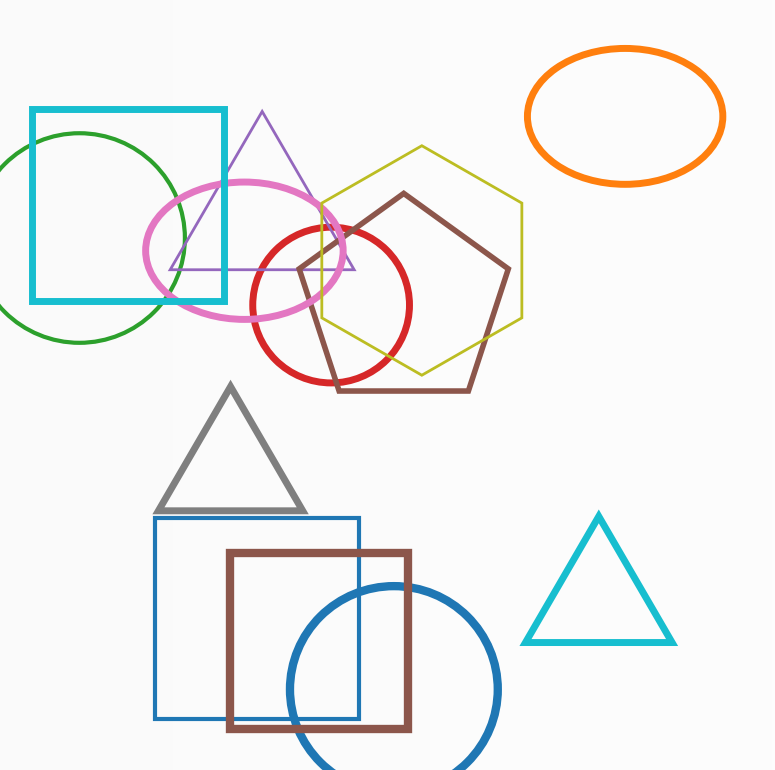[{"shape": "square", "thickness": 1.5, "radius": 0.66, "center": [0.332, 0.197]}, {"shape": "circle", "thickness": 3, "radius": 0.67, "center": [0.508, 0.105]}, {"shape": "oval", "thickness": 2.5, "radius": 0.63, "center": [0.807, 0.849]}, {"shape": "circle", "thickness": 1.5, "radius": 0.68, "center": [0.102, 0.691]}, {"shape": "circle", "thickness": 2.5, "radius": 0.51, "center": [0.427, 0.604]}, {"shape": "triangle", "thickness": 1, "radius": 0.69, "center": [0.338, 0.718]}, {"shape": "square", "thickness": 3, "radius": 0.57, "center": [0.412, 0.168]}, {"shape": "pentagon", "thickness": 2, "radius": 0.71, "center": [0.521, 0.607]}, {"shape": "oval", "thickness": 2.5, "radius": 0.64, "center": [0.315, 0.674]}, {"shape": "triangle", "thickness": 2.5, "radius": 0.54, "center": [0.298, 0.39]}, {"shape": "hexagon", "thickness": 1, "radius": 0.75, "center": [0.544, 0.662]}, {"shape": "square", "thickness": 2.5, "radius": 0.62, "center": [0.165, 0.734]}, {"shape": "triangle", "thickness": 2.5, "radius": 0.55, "center": [0.773, 0.22]}]